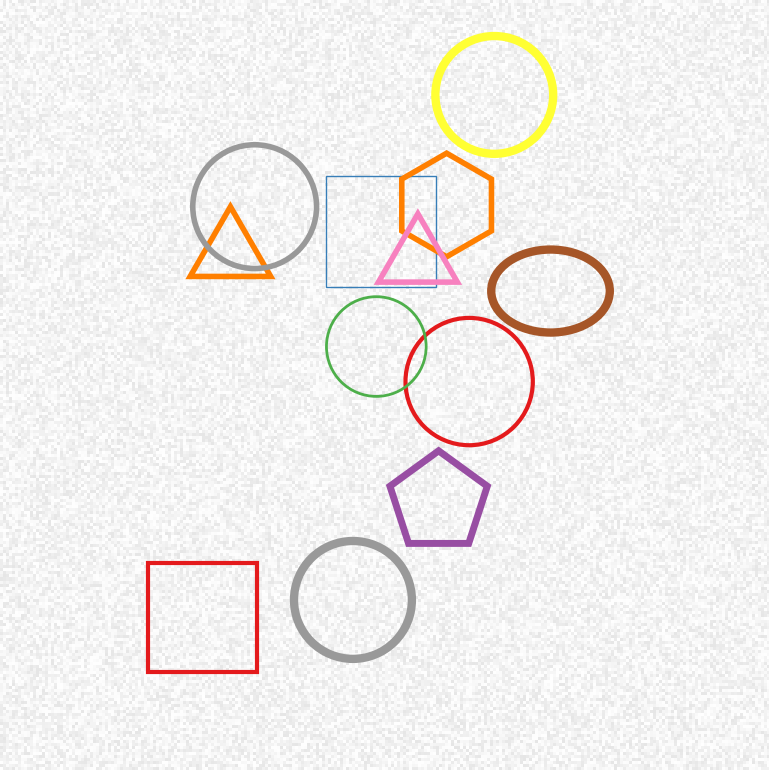[{"shape": "square", "thickness": 1.5, "radius": 0.35, "center": [0.263, 0.198]}, {"shape": "circle", "thickness": 1.5, "radius": 0.41, "center": [0.609, 0.504]}, {"shape": "square", "thickness": 0.5, "radius": 0.36, "center": [0.495, 0.699]}, {"shape": "circle", "thickness": 1, "radius": 0.32, "center": [0.489, 0.55]}, {"shape": "pentagon", "thickness": 2.5, "radius": 0.33, "center": [0.57, 0.348]}, {"shape": "triangle", "thickness": 2, "radius": 0.3, "center": [0.299, 0.671]}, {"shape": "hexagon", "thickness": 2, "radius": 0.34, "center": [0.58, 0.734]}, {"shape": "circle", "thickness": 3, "radius": 0.38, "center": [0.642, 0.877]}, {"shape": "oval", "thickness": 3, "radius": 0.38, "center": [0.715, 0.622]}, {"shape": "triangle", "thickness": 2, "radius": 0.3, "center": [0.543, 0.663]}, {"shape": "circle", "thickness": 3, "radius": 0.38, "center": [0.458, 0.221]}, {"shape": "circle", "thickness": 2, "radius": 0.4, "center": [0.331, 0.732]}]